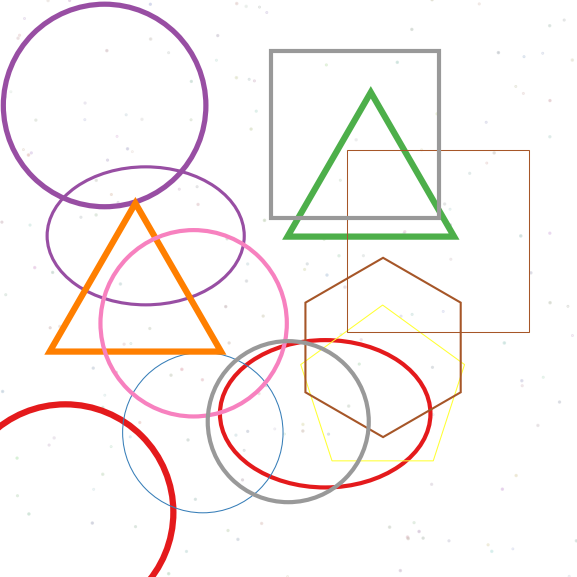[{"shape": "oval", "thickness": 2, "radius": 0.91, "center": [0.563, 0.283]}, {"shape": "circle", "thickness": 3, "radius": 0.94, "center": [0.113, 0.112]}, {"shape": "circle", "thickness": 0.5, "radius": 0.69, "center": [0.351, 0.25]}, {"shape": "triangle", "thickness": 3, "radius": 0.83, "center": [0.642, 0.673]}, {"shape": "circle", "thickness": 2.5, "radius": 0.88, "center": [0.181, 0.817]}, {"shape": "oval", "thickness": 1.5, "radius": 0.85, "center": [0.252, 0.591]}, {"shape": "triangle", "thickness": 3, "radius": 0.86, "center": [0.234, 0.476]}, {"shape": "pentagon", "thickness": 0.5, "radius": 0.75, "center": [0.663, 0.322]}, {"shape": "hexagon", "thickness": 1, "radius": 0.78, "center": [0.663, 0.397]}, {"shape": "square", "thickness": 0.5, "radius": 0.79, "center": [0.758, 0.581]}, {"shape": "circle", "thickness": 2, "radius": 0.81, "center": [0.335, 0.439]}, {"shape": "square", "thickness": 2, "radius": 0.73, "center": [0.614, 0.766]}, {"shape": "circle", "thickness": 2, "radius": 0.7, "center": [0.499, 0.269]}]